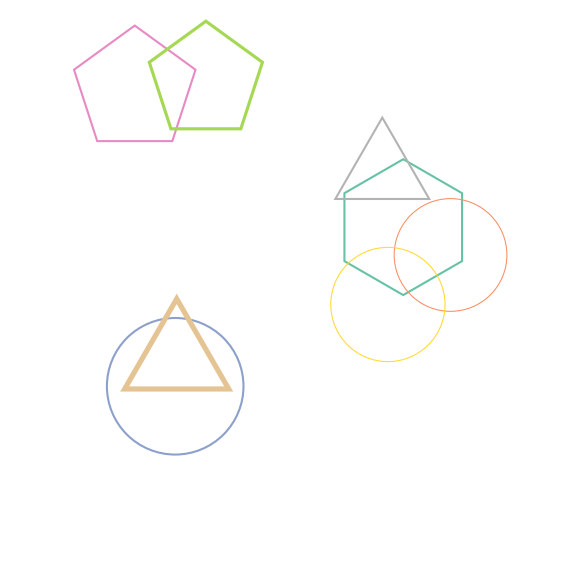[{"shape": "hexagon", "thickness": 1, "radius": 0.59, "center": [0.698, 0.606]}, {"shape": "circle", "thickness": 0.5, "radius": 0.49, "center": [0.78, 0.558]}, {"shape": "circle", "thickness": 1, "radius": 0.59, "center": [0.303, 0.33]}, {"shape": "pentagon", "thickness": 1, "radius": 0.55, "center": [0.233, 0.844]}, {"shape": "pentagon", "thickness": 1.5, "radius": 0.52, "center": [0.356, 0.859]}, {"shape": "circle", "thickness": 0.5, "radius": 0.49, "center": [0.672, 0.472]}, {"shape": "triangle", "thickness": 2.5, "radius": 0.52, "center": [0.306, 0.378]}, {"shape": "triangle", "thickness": 1, "radius": 0.47, "center": [0.662, 0.702]}]